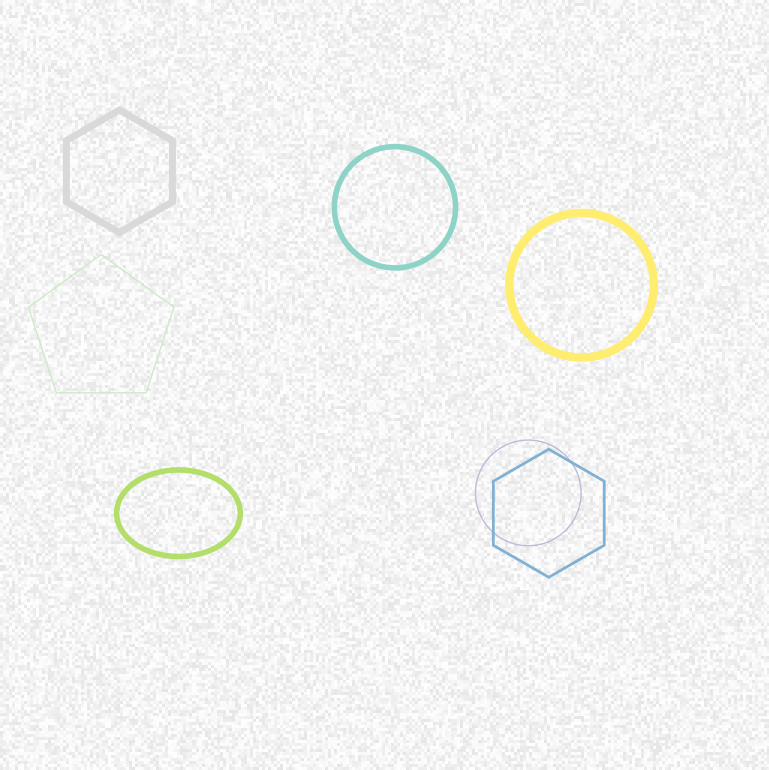[{"shape": "circle", "thickness": 2, "radius": 0.39, "center": [0.513, 0.731]}, {"shape": "circle", "thickness": 0.5, "radius": 0.34, "center": [0.686, 0.36]}, {"shape": "hexagon", "thickness": 1, "radius": 0.42, "center": [0.713, 0.333]}, {"shape": "oval", "thickness": 2, "radius": 0.4, "center": [0.232, 0.333]}, {"shape": "hexagon", "thickness": 2.5, "radius": 0.4, "center": [0.155, 0.778]}, {"shape": "pentagon", "thickness": 0.5, "radius": 0.5, "center": [0.131, 0.57]}, {"shape": "circle", "thickness": 3, "radius": 0.47, "center": [0.755, 0.63]}]